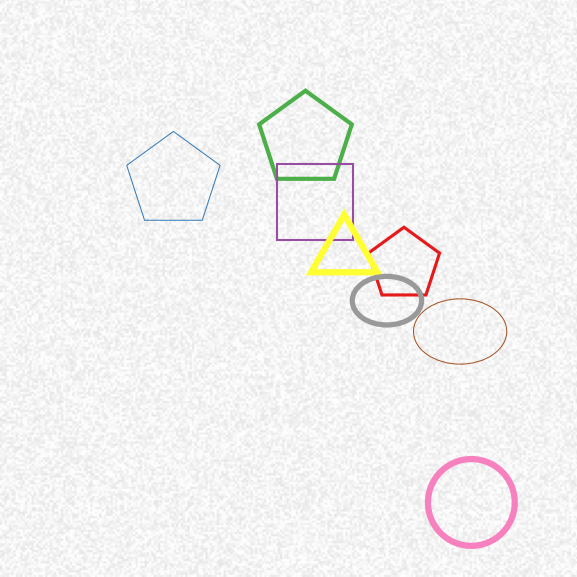[{"shape": "pentagon", "thickness": 1.5, "radius": 0.32, "center": [0.7, 0.541]}, {"shape": "pentagon", "thickness": 0.5, "radius": 0.43, "center": [0.3, 0.687]}, {"shape": "pentagon", "thickness": 2, "radius": 0.42, "center": [0.529, 0.758]}, {"shape": "square", "thickness": 1, "radius": 0.33, "center": [0.545, 0.649]}, {"shape": "triangle", "thickness": 3, "radius": 0.33, "center": [0.596, 0.561]}, {"shape": "oval", "thickness": 0.5, "radius": 0.4, "center": [0.797, 0.425]}, {"shape": "circle", "thickness": 3, "radius": 0.38, "center": [0.816, 0.129]}, {"shape": "oval", "thickness": 2.5, "radius": 0.3, "center": [0.67, 0.479]}]